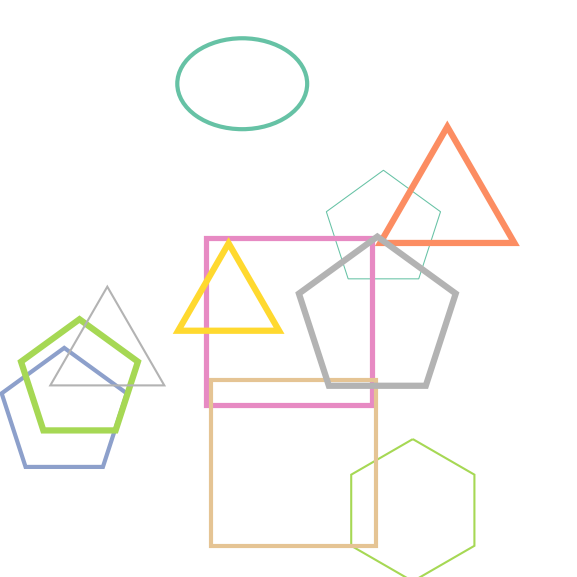[{"shape": "pentagon", "thickness": 0.5, "radius": 0.52, "center": [0.664, 0.6]}, {"shape": "oval", "thickness": 2, "radius": 0.56, "center": [0.419, 0.854]}, {"shape": "triangle", "thickness": 3, "radius": 0.67, "center": [0.775, 0.645]}, {"shape": "pentagon", "thickness": 2, "radius": 0.57, "center": [0.111, 0.283]}, {"shape": "square", "thickness": 2.5, "radius": 0.72, "center": [0.501, 0.443]}, {"shape": "pentagon", "thickness": 3, "radius": 0.53, "center": [0.138, 0.34]}, {"shape": "hexagon", "thickness": 1, "radius": 0.62, "center": [0.715, 0.116]}, {"shape": "triangle", "thickness": 3, "radius": 0.5, "center": [0.396, 0.477]}, {"shape": "square", "thickness": 2, "radius": 0.72, "center": [0.508, 0.197]}, {"shape": "pentagon", "thickness": 3, "radius": 0.71, "center": [0.653, 0.447]}, {"shape": "triangle", "thickness": 1, "radius": 0.57, "center": [0.186, 0.389]}]